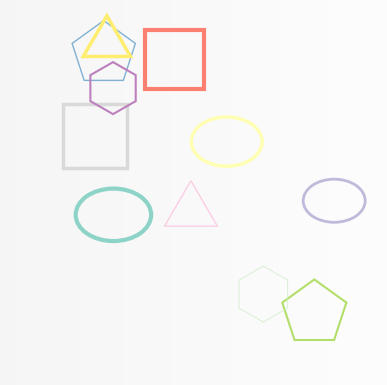[{"shape": "oval", "thickness": 3, "radius": 0.49, "center": [0.293, 0.442]}, {"shape": "oval", "thickness": 2.5, "radius": 0.46, "center": [0.585, 0.632]}, {"shape": "oval", "thickness": 2, "radius": 0.4, "center": [0.862, 0.479]}, {"shape": "square", "thickness": 3, "radius": 0.38, "center": [0.45, 0.846]}, {"shape": "pentagon", "thickness": 1, "radius": 0.43, "center": [0.268, 0.861]}, {"shape": "pentagon", "thickness": 1.5, "radius": 0.43, "center": [0.811, 0.187]}, {"shape": "triangle", "thickness": 1, "radius": 0.39, "center": [0.493, 0.452]}, {"shape": "square", "thickness": 2.5, "radius": 0.42, "center": [0.245, 0.648]}, {"shape": "hexagon", "thickness": 1.5, "radius": 0.34, "center": [0.292, 0.771]}, {"shape": "hexagon", "thickness": 0.5, "radius": 0.36, "center": [0.68, 0.236]}, {"shape": "triangle", "thickness": 2.5, "radius": 0.35, "center": [0.276, 0.889]}]